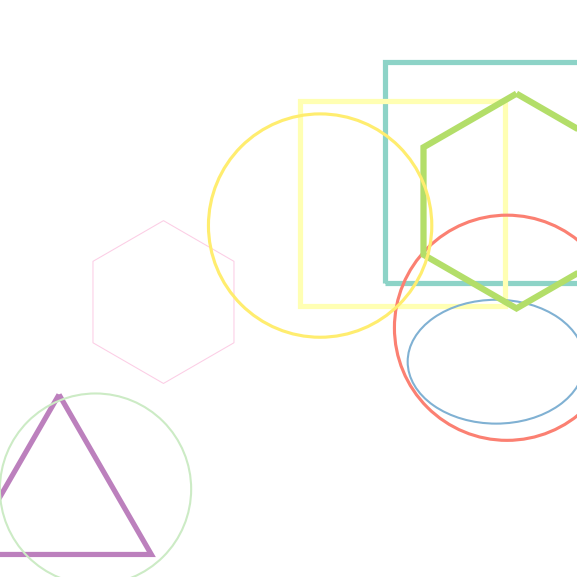[{"shape": "square", "thickness": 2.5, "radius": 0.96, "center": [0.858, 0.7]}, {"shape": "square", "thickness": 2.5, "radius": 0.89, "center": [0.697, 0.647]}, {"shape": "circle", "thickness": 1.5, "radius": 0.97, "center": [0.878, 0.432]}, {"shape": "oval", "thickness": 1, "radius": 0.77, "center": [0.859, 0.373]}, {"shape": "hexagon", "thickness": 3, "radius": 0.93, "center": [0.894, 0.651]}, {"shape": "hexagon", "thickness": 0.5, "radius": 0.7, "center": [0.283, 0.476]}, {"shape": "triangle", "thickness": 2.5, "radius": 0.92, "center": [0.102, 0.131]}, {"shape": "circle", "thickness": 1, "radius": 0.83, "center": [0.165, 0.152]}, {"shape": "circle", "thickness": 1.5, "radius": 0.97, "center": [0.554, 0.609]}]